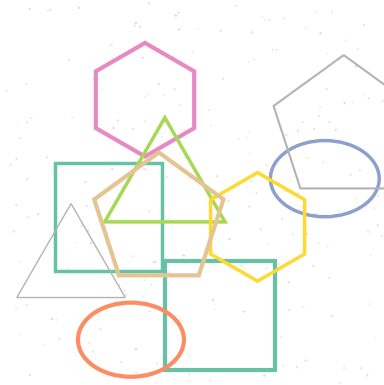[{"shape": "square", "thickness": 3, "radius": 0.71, "center": [0.571, 0.18]}, {"shape": "square", "thickness": 2.5, "radius": 0.7, "center": [0.282, 0.436]}, {"shape": "oval", "thickness": 3, "radius": 0.69, "center": [0.34, 0.118]}, {"shape": "oval", "thickness": 2.5, "radius": 0.71, "center": [0.844, 0.536]}, {"shape": "hexagon", "thickness": 3, "radius": 0.74, "center": [0.377, 0.741]}, {"shape": "triangle", "thickness": 2.5, "radius": 0.9, "center": [0.428, 0.514]}, {"shape": "hexagon", "thickness": 2.5, "radius": 0.71, "center": [0.669, 0.411]}, {"shape": "pentagon", "thickness": 3, "radius": 0.88, "center": [0.413, 0.428]}, {"shape": "triangle", "thickness": 1, "radius": 0.81, "center": [0.185, 0.308]}, {"shape": "pentagon", "thickness": 1.5, "radius": 0.96, "center": [0.893, 0.665]}]